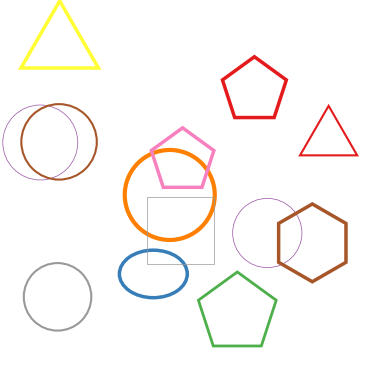[{"shape": "pentagon", "thickness": 2.5, "radius": 0.44, "center": [0.661, 0.765]}, {"shape": "triangle", "thickness": 1.5, "radius": 0.43, "center": [0.854, 0.639]}, {"shape": "oval", "thickness": 2.5, "radius": 0.44, "center": [0.398, 0.288]}, {"shape": "pentagon", "thickness": 2, "radius": 0.53, "center": [0.616, 0.187]}, {"shape": "circle", "thickness": 0.5, "radius": 0.49, "center": [0.105, 0.63]}, {"shape": "circle", "thickness": 0.5, "radius": 0.45, "center": [0.694, 0.395]}, {"shape": "circle", "thickness": 3, "radius": 0.58, "center": [0.441, 0.494]}, {"shape": "triangle", "thickness": 2.5, "radius": 0.58, "center": [0.155, 0.881]}, {"shape": "hexagon", "thickness": 2.5, "radius": 0.5, "center": [0.811, 0.369]}, {"shape": "circle", "thickness": 1.5, "radius": 0.49, "center": [0.153, 0.632]}, {"shape": "pentagon", "thickness": 2.5, "radius": 0.43, "center": [0.474, 0.583]}, {"shape": "square", "thickness": 0.5, "radius": 0.44, "center": [0.468, 0.401]}, {"shape": "circle", "thickness": 1.5, "radius": 0.44, "center": [0.149, 0.229]}]